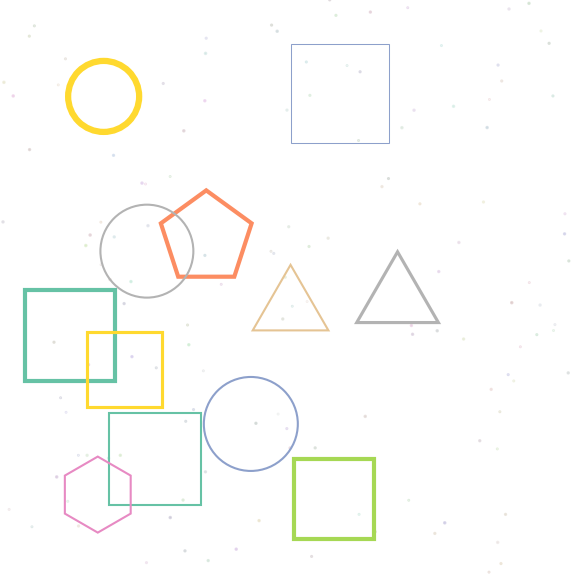[{"shape": "square", "thickness": 1, "radius": 0.4, "center": [0.268, 0.205]}, {"shape": "square", "thickness": 2, "radius": 0.39, "center": [0.121, 0.418]}, {"shape": "pentagon", "thickness": 2, "radius": 0.41, "center": [0.357, 0.587]}, {"shape": "circle", "thickness": 1, "radius": 0.41, "center": [0.434, 0.265]}, {"shape": "square", "thickness": 0.5, "radius": 0.43, "center": [0.589, 0.837]}, {"shape": "hexagon", "thickness": 1, "radius": 0.33, "center": [0.169, 0.143]}, {"shape": "square", "thickness": 2, "radius": 0.34, "center": [0.578, 0.135]}, {"shape": "square", "thickness": 1.5, "radius": 0.32, "center": [0.216, 0.359]}, {"shape": "circle", "thickness": 3, "radius": 0.31, "center": [0.179, 0.832]}, {"shape": "triangle", "thickness": 1, "radius": 0.38, "center": [0.503, 0.465]}, {"shape": "circle", "thickness": 1, "radius": 0.4, "center": [0.254, 0.564]}, {"shape": "triangle", "thickness": 1.5, "radius": 0.41, "center": [0.688, 0.481]}]